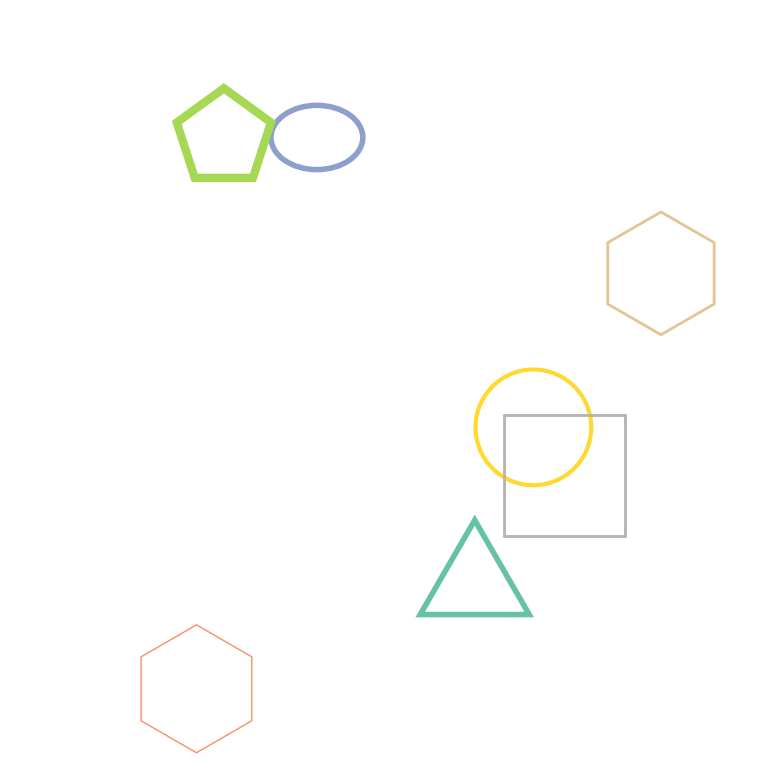[{"shape": "triangle", "thickness": 2, "radius": 0.41, "center": [0.617, 0.243]}, {"shape": "hexagon", "thickness": 0.5, "radius": 0.42, "center": [0.255, 0.105]}, {"shape": "oval", "thickness": 2, "radius": 0.3, "center": [0.412, 0.821]}, {"shape": "pentagon", "thickness": 3, "radius": 0.32, "center": [0.291, 0.821]}, {"shape": "circle", "thickness": 1.5, "radius": 0.38, "center": [0.693, 0.445]}, {"shape": "hexagon", "thickness": 1, "radius": 0.4, "center": [0.858, 0.645]}, {"shape": "square", "thickness": 1, "radius": 0.39, "center": [0.733, 0.383]}]